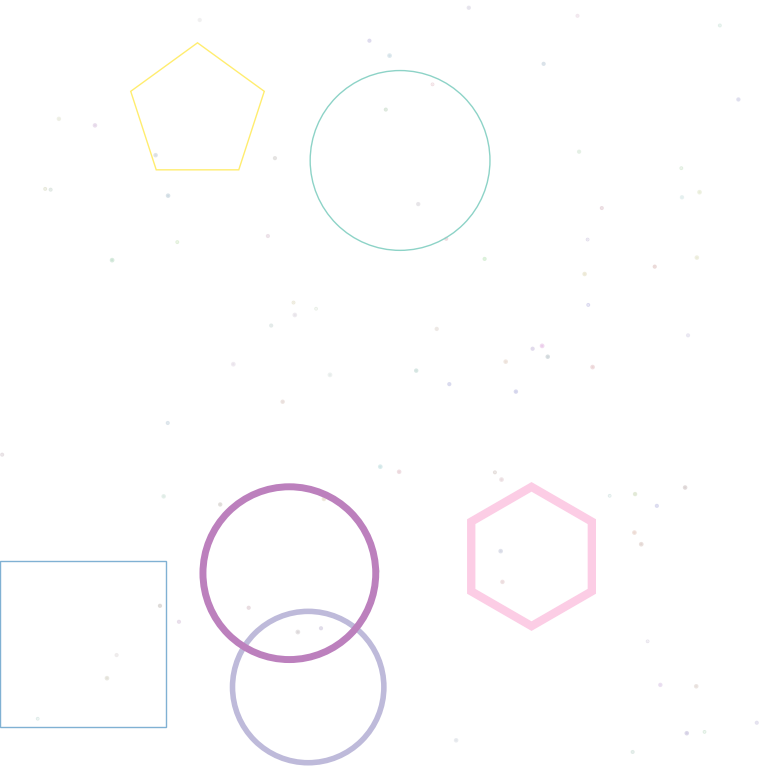[{"shape": "circle", "thickness": 0.5, "radius": 0.58, "center": [0.52, 0.792]}, {"shape": "circle", "thickness": 2, "radius": 0.49, "center": [0.4, 0.108]}, {"shape": "square", "thickness": 0.5, "radius": 0.54, "center": [0.107, 0.164]}, {"shape": "hexagon", "thickness": 3, "radius": 0.45, "center": [0.69, 0.277]}, {"shape": "circle", "thickness": 2.5, "radius": 0.56, "center": [0.376, 0.256]}, {"shape": "pentagon", "thickness": 0.5, "radius": 0.46, "center": [0.256, 0.853]}]